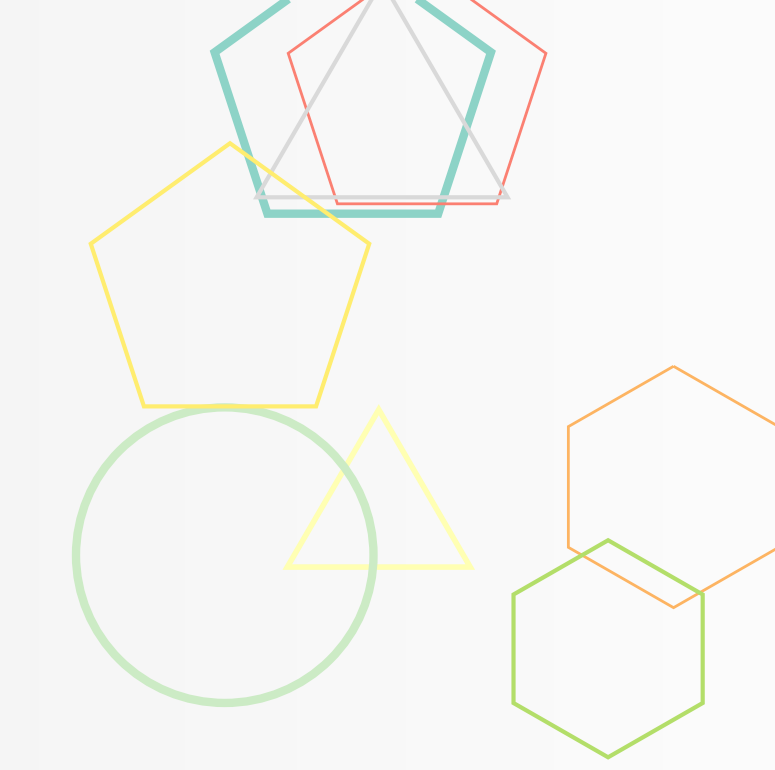[{"shape": "pentagon", "thickness": 3, "radius": 0.94, "center": [0.455, 0.874]}, {"shape": "triangle", "thickness": 2, "radius": 0.68, "center": [0.489, 0.332]}, {"shape": "pentagon", "thickness": 1, "radius": 0.87, "center": [0.538, 0.877]}, {"shape": "hexagon", "thickness": 1, "radius": 0.78, "center": [0.869, 0.368]}, {"shape": "hexagon", "thickness": 1.5, "radius": 0.7, "center": [0.785, 0.157]}, {"shape": "triangle", "thickness": 1.5, "radius": 0.93, "center": [0.493, 0.837]}, {"shape": "circle", "thickness": 3, "radius": 0.96, "center": [0.29, 0.279]}, {"shape": "pentagon", "thickness": 1.5, "radius": 0.94, "center": [0.297, 0.625]}]